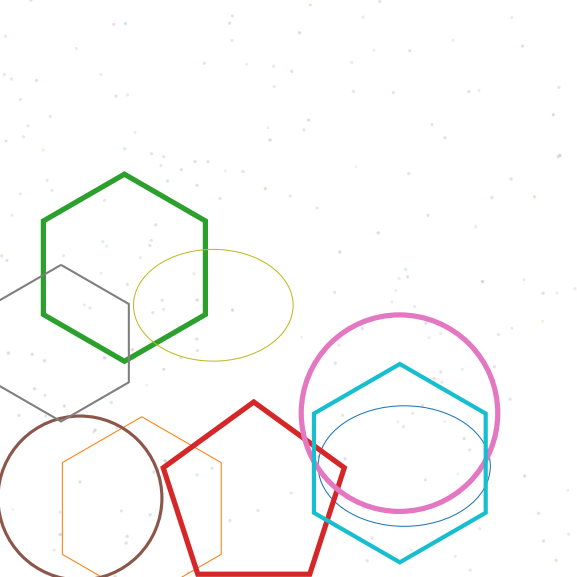[{"shape": "oval", "thickness": 0.5, "radius": 0.75, "center": [0.7, 0.192]}, {"shape": "hexagon", "thickness": 0.5, "radius": 0.79, "center": [0.246, 0.119]}, {"shape": "hexagon", "thickness": 2.5, "radius": 0.81, "center": [0.215, 0.536]}, {"shape": "pentagon", "thickness": 2.5, "radius": 0.82, "center": [0.439, 0.138]}, {"shape": "circle", "thickness": 1.5, "radius": 0.71, "center": [0.138, 0.137]}, {"shape": "circle", "thickness": 2.5, "radius": 0.85, "center": [0.692, 0.284]}, {"shape": "hexagon", "thickness": 1, "radius": 0.68, "center": [0.106, 0.405]}, {"shape": "oval", "thickness": 0.5, "radius": 0.69, "center": [0.369, 0.471]}, {"shape": "hexagon", "thickness": 2, "radius": 0.86, "center": [0.692, 0.197]}]